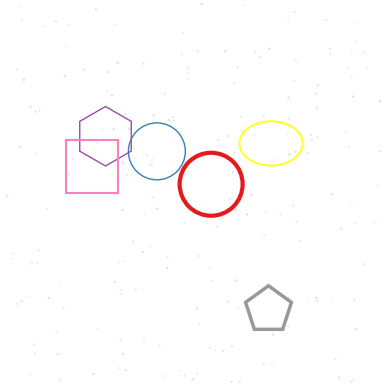[{"shape": "circle", "thickness": 3, "radius": 0.41, "center": [0.548, 0.521]}, {"shape": "circle", "thickness": 1, "radius": 0.37, "center": [0.407, 0.607]}, {"shape": "hexagon", "thickness": 1, "radius": 0.39, "center": [0.274, 0.646]}, {"shape": "oval", "thickness": 1.5, "radius": 0.41, "center": [0.704, 0.627]}, {"shape": "square", "thickness": 1.5, "radius": 0.34, "center": [0.239, 0.567]}, {"shape": "pentagon", "thickness": 2.5, "radius": 0.31, "center": [0.697, 0.195]}]